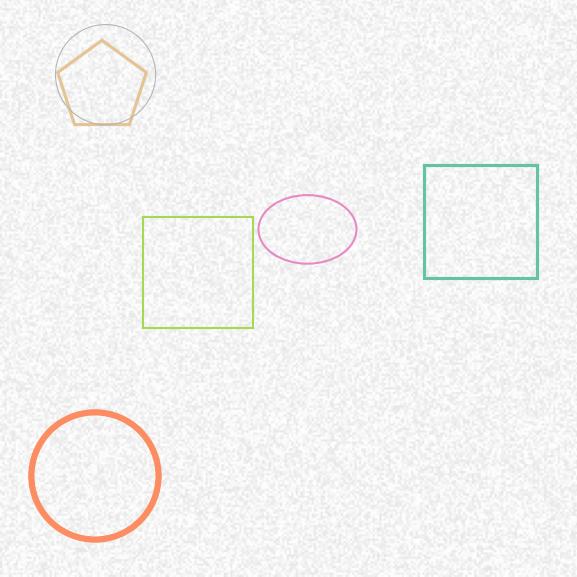[{"shape": "square", "thickness": 1.5, "radius": 0.49, "center": [0.832, 0.615]}, {"shape": "circle", "thickness": 3, "radius": 0.55, "center": [0.164, 0.175]}, {"shape": "oval", "thickness": 1, "radius": 0.42, "center": [0.532, 0.602]}, {"shape": "square", "thickness": 1, "radius": 0.48, "center": [0.343, 0.527]}, {"shape": "pentagon", "thickness": 1.5, "radius": 0.4, "center": [0.177, 0.849]}, {"shape": "circle", "thickness": 0.5, "radius": 0.43, "center": [0.183, 0.87]}]